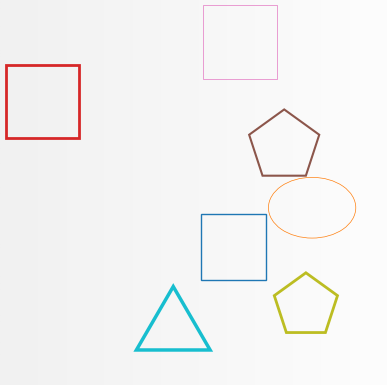[{"shape": "square", "thickness": 1, "radius": 0.42, "center": [0.603, 0.359]}, {"shape": "oval", "thickness": 0.5, "radius": 0.56, "center": [0.805, 0.461]}, {"shape": "square", "thickness": 2, "radius": 0.47, "center": [0.109, 0.738]}, {"shape": "pentagon", "thickness": 1.5, "radius": 0.48, "center": [0.733, 0.621]}, {"shape": "square", "thickness": 0.5, "radius": 0.48, "center": [0.619, 0.89]}, {"shape": "pentagon", "thickness": 2, "radius": 0.43, "center": [0.789, 0.206]}, {"shape": "triangle", "thickness": 2.5, "radius": 0.55, "center": [0.447, 0.146]}]